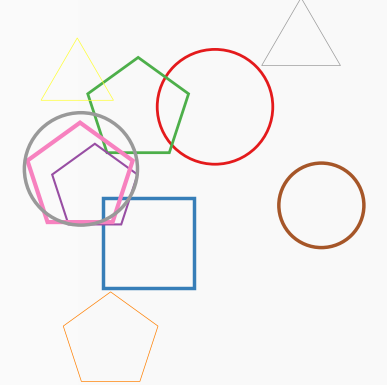[{"shape": "circle", "thickness": 2, "radius": 0.75, "center": [0.555, 0.723]}, {"shape": "square", "thickness": 2.5, "radius": 0.59, "center": [0.384, 0.369]}, {"shape": "pentagon", "thickness": 2, "radius": 0.68, "center": [0.357, 0.714]}, {"shape": "pentagon", "thickness": 1.5, "radius": 0.58, "center": [0.245, 0.511]}, {"shape": "pentagon", "thickness": 0.5, "radius": 0.64, "center": [0.285, 0.113]}, {"shape": "triangle", "thickness": 0.5, "radius": 0.54, "center": [0.199, 0.793]}, {"shape": "circle", "thickness": 2.5, "radius": 0.55, "center": [0.829, 0.467]}, {"shape": "pentagon", "thickness": 3, "radius": 0.71, "center": [0.207, 0.539]}, {"shape": "circle", "thickness": 2.5, "radius": 0.73, "center": [0.209, 0.561]}, {"shape": "triangle", "thickness": 0.5, "radius": 0.59, "center": [0.777, 0.888]}]